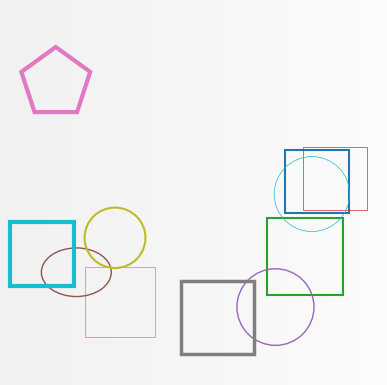[{"shape": "square", "thickness": 1.5, "radius": 0.41, "center": [0.817, 0.528]}, {"shape": "square", "thickness": 0.5, "radius": 0.45, "center": [0.309, 0.216]}, {"shape": "square", "thickness": 1.5, "radius": 0.5, "center": [0.787, 0.334]}, {"shape": "square", "thickness": 0.5, "radius": 0.41, "center": [0.865, 0.537]}, {"shape": "circle", "thickness": 1, "radius": 0.5, "center": [0.711, 0.202]}, {"shape": "oval", "thickness": 1, "radius": 0.45, "center": [0.197, 0.293]}, {"shape": "pentagon", "thickness": 3, "radius": 0.47, "center": [0.144, 0.784]}, {"shape": "square", "thickness": 2.5, "radius": 0.47, "center": [0.561, 0.175]}, {"shape": "circle", "thickness": 1.5, "radius": 0.39, "center": [0.297, 0.382]}, {"shape": "square", "thickness": 3, "radius": 0.41, "center": [0.108, 0.34]}, {"shape": "circle", "thickness": 0.5, "radius": 0.49, "center": [0.805, 0.496]}]